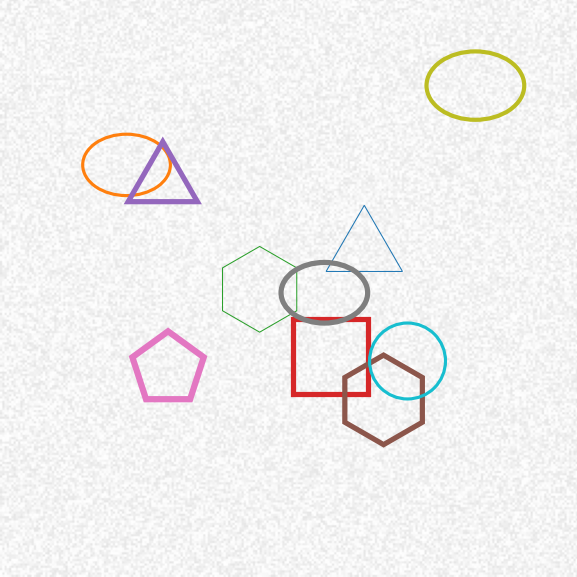[{"shape": "triangle", "thickness": 0.5, "radius": 0.38, "center": [0.631, 0.567]}, {"shape": "oval", "thickness": 1.5, "radius": 0.38, "center": [0.219, 0.714]}, {"shape": "hexagon", "thickness": 0.5, "radius": 0.37, "center": [0.45, 0.498]}, {"shape": "square", "thickness": 2.5, "radius": 0.33, "center": [0.572, 0.381]}, {"shape": "triangle", "thickness": 2.5, "radius": 0.35, "center": [0.282, 0.685]}, {"shape": "hexagon", "thickness": 2.5, "radius": 0.39, "center": [0.664, 0.307]}, {"shape": "pentagon", "thickness": 3, "radius": 0.32, "center": [0.291, 0.36]}, {"shape": "oval", "thickness": 2.5, "radius": 0.37, "center": [0.562, 0.492]}, {"shape": "oval", "thickness": 2, "radius": 0.42, "center": [0.823, 0.851]}, {"shape": "circle", "thickness": 1.5, "radius": 0.33, "center": [0.706, 0.374]}]